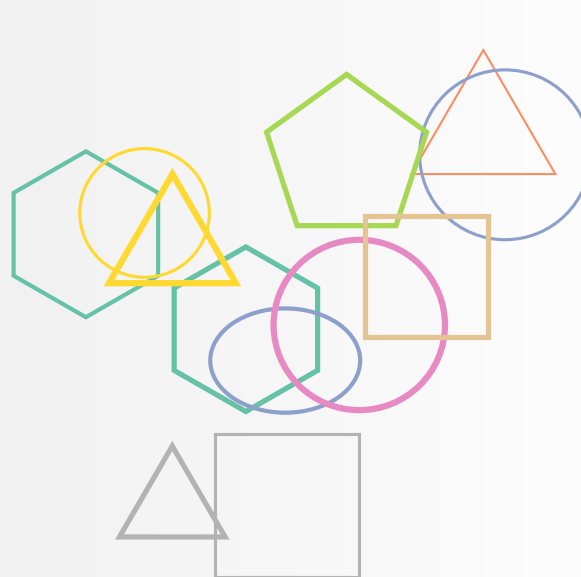[{"shape": "hexagon", "thickness": 2.5, "radius": 0.71, "center": [0.423, 0.429]}, {"shape": "hexagon", "thickness": 2, "radius": 0.72, "center": [0.148, 0.593]}, {"shape": "triangle", "thickness": 1, "radius": 0.72, "center": [0.832, 0.769]}, {"shape": "circle", "thickness": 1.5, "radius": 0.74, "center": [0.869, 0.731]}, {"shape": "oval", "thickness": 2, "radius": 0.64, "center": [0.491, 0.375]}, {"shape": "circle", "thickness": 3, "radius": 0.74, "center": [0.618, 0.436]}, {"shape": "pentagon", "thickness": 2.5, "radius": 0.72, "center": [0.596, 0.725]}, {"shape": "circle", "thickness": 1.5, "radius": 0.56, "center": [0.249, 0.63]}, {"shape": "triangle", "thickness": 3, "radius": 0.63, "center": [0.297, 0.572]}, {"shape": "square", "thickness": 2.5, "radius": 0.53, "center": [0.734, 0.52]}, {"shape": "triangle", "thickness": 2.5, "radius": 0.52, "center": [0.296, 0.122]}, {"shape": "square", "thickness": 1.5, "radius": 0.62, "center": [0.494, 0.123]}]